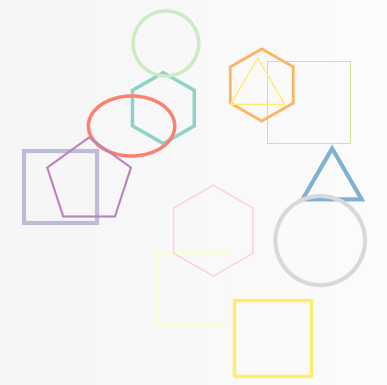[{"shape": "hexagon", "thickness": 2.5, "radius": 0.46, "center": [0.422, 0.719]}, {"shape": "square", "thickness": 0.5, "radius": 0.47, "center": [0.497, 0.253]}, {"shape": "square", "thickness": 3, "radius": 0.47, "center": [0.155, 0.514]}, {"shape": "oval", "thickness": 2.5, "radius": 0.56, "center": [0.34, 0.673]}, {"shape": "triangle", "thickness": 3, "radius": 0.44, "center": [0.857, 0.526]}, {"shape": "hexagon", "thickness": 2, "radius": 0.47, "center": [0.676, 0.779]}, {"shape": "square", "thickness": 0.5, "radius": 0.54, "center": [0.796, 0.735]}, {"shape": "hexagon", "thickness": 1, "radius": 0.59, "center": [0.55, 0.401]}, {"shape": "circle", "thickness": 3, "radius": 0.58, "center": [0.826, 0.375]}, {"shape": "pentagon", "thickness": 1.5, "radius": 0.57, "center": [0.23, 0.53]}, {"shape": "circle", "thickness": 2.5, "radius": 0.42, "center": [0.428, 0.887]}, {"shape": "triangle", "thickness": 1, "radius": 0.4, "center": [0.665, 0.769]}, {"shape": "square", "thickness": 2.5, "radius": 0.5, "center": [0.704, 0.123]}]